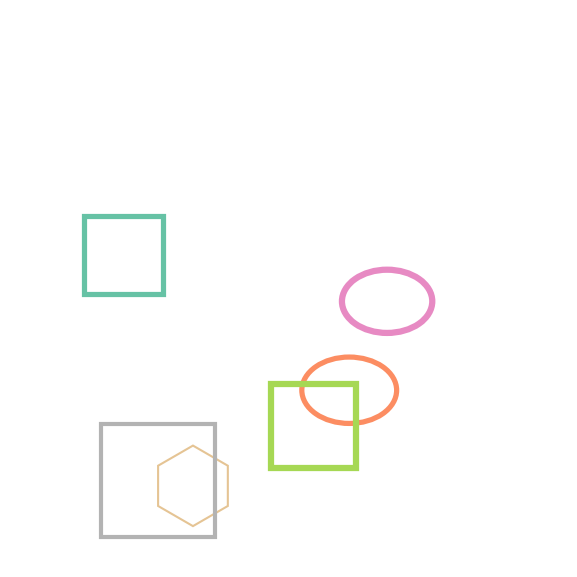[{"shape": "square", "thickness": 2.5, "radius": 0.34, "center": [0.213, 0.558]}, {"shape": "oval", "thickness": 2.5, "radius": 0.41, "center": [0.605, 0.323]}, {"shape": "oval", "thickness": 3, "radius": 0.39, "center": [0.67, 0.477]}, {"shape": "square", "thickness": 3, "radius": 0.37, "center": [0.543, 0.262]}, {"shape": "hexagon", "thickness": 1, "radius": 0.35, "center": [0.334, 0.158]}, {"shape": "square", "thickness": 2, "radius": 0.49, "center": [0.273, 0.167]}]